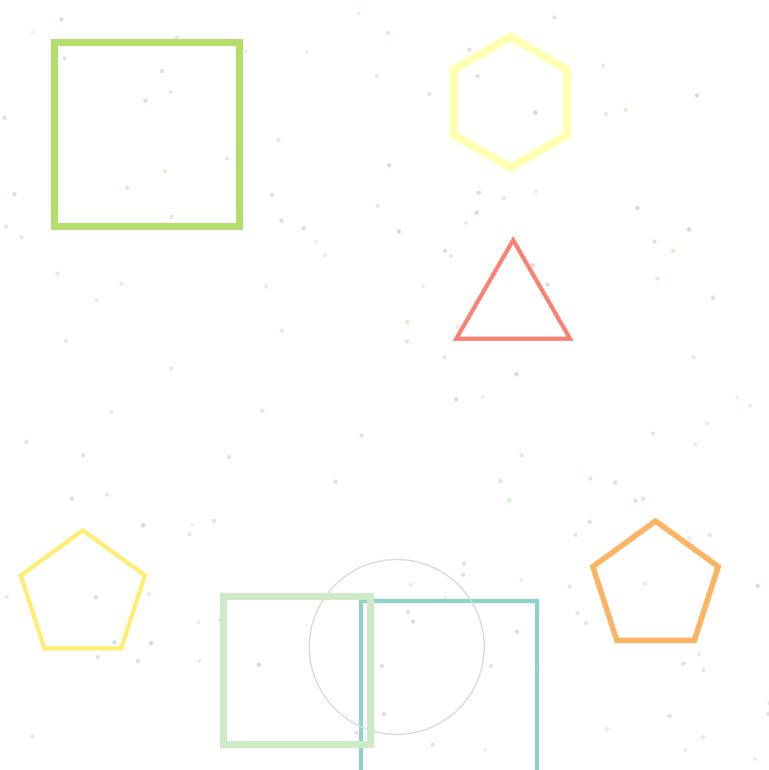[{"shape": "square", "thickness": 1.5, "radius": 0.57, "center": [0.583, 0.105]}, {"shape": "hexagon", "thickness": 3, "radius": 0.42, "center": [0.663, 0.867]}, {"shape": "triangle", "thickness": 1.5, "radius": 0.43, "center": [0.666, 0.603]}, {"shape": "pentagon", "thickness": 2, "radius": 0.43, "center": [0.851, 0.238]}, {"shape": "square", "thickness": 2.5, "radius": 0.6, "center": [0.191, 0.826]}, {"shape": "circle", "thickness": 0.5, "radius": 0.57, "center": [0.515, 0.16]}, {"shape": "square", "thickness": 2.5, "radius": 0.48, "center": [0.385, 0.13]}, {"shape": "pentagon", "thickness": 1.5, "radius": 0.42, "center": [0.108, 0.226]}]